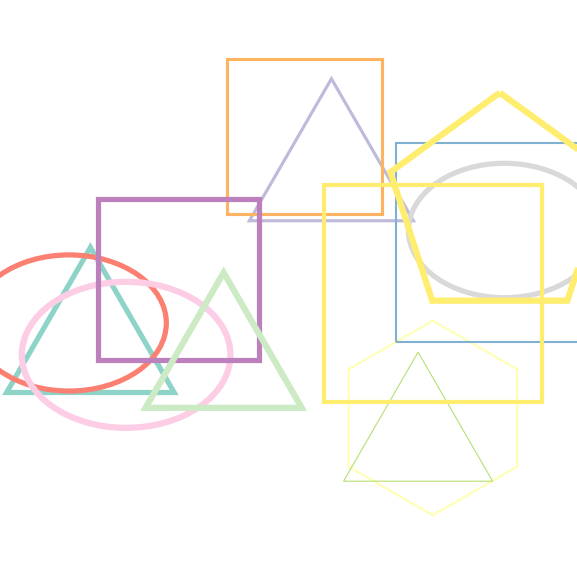[{"shape": "triangle", "thickness": 2.5, "radius": 0.84, "center": [0.157, 0.403]}, {"shape": "hexagon", "thickness": 1, "radius": 0.84, "center": [0.75, 0.275]}, {"shape": "triangle", "thickness": 1.5, "radius": 0.82, "center": [0.574, 0.699]}, {"shape": "oval", "thickness": 2.5, "radius": 0.84, "center": [0.12, 0.44]}, {"shape": "square", "thickness": 1, "radius": 0.86, "center": [0.858, 0.579]}, {"shape": "square", "thickness": 1.5, "radius": 0.67, "center": [0.528, 0.763]}, {"shape": "triangle", "thickness": 0.5, "radius": 0.74, "center": [0.724, 0.24]}, {"shape": "oval", "thickness": 3, "radius": 0.9, "center": [0.218, 0.385]}, {"shape": "oval", "thickness": 2.5, "radius": 0.83, "center": [0.874, 0.6]}, {"shape": "square", "thickness": 2.5, "radius": 0.69, "center": [0.309, 0.515]}, {"shape": "triangle", "thickness": 3, "radius": 0.78, "center": [0.387, 0.371]}, {"shape": "pentagon", "thickness": 3, "radius": 1.0, "center": [0.865, 0.64]}, {"shape": "square", "thickness": 2, "radius": 0.94, "center": [0.75, 0.491]}]